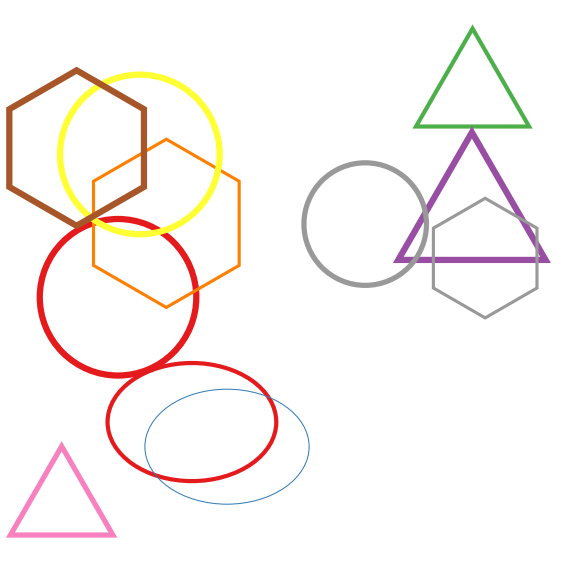[{"shape": "oval", "thickness": 2, "radius": 0.73, "center": [0.332, 0.268]}, {"shape": "circle", "thickness": 3, "radius": 0.68, "center": [0.204, 0.484]}, {"shape": "oval", "thickness": 0.5, "radius": 0.71, "center": [0.393, 0.226]}, {"shape": "triangle", "thickness": 2, "radius": 0.57, "center": [0.818, 0.837]}, {"shape": "triangle", "thickness": 3, "radius": 0.74, "center": [0.817, 0.623]}, {"shape": "hexagon", "thickness": 1.5, "radius": 0.73, "center": [0.288, 0.612]}, {"shape": "circle", "thickness": 3, "radius": 0.69, "center": [0.242, 0.732]}, {"shape": "hexagon", "thickness": 3, "radius": 0.67, "center": [0.133, 0.743]}, {"shape": "triangle", "thickness": 2.5, "radius": 0.51, "center": [0.107, 0.124]}, {"shape": "hexagon", "thickness": 1.5, "radius": 0.52, "center": [0.84, 0.552]}, {"shape": "circle", "thickness": 2.5, "radius": 0.53, "center": [0.632, 0.611]}]